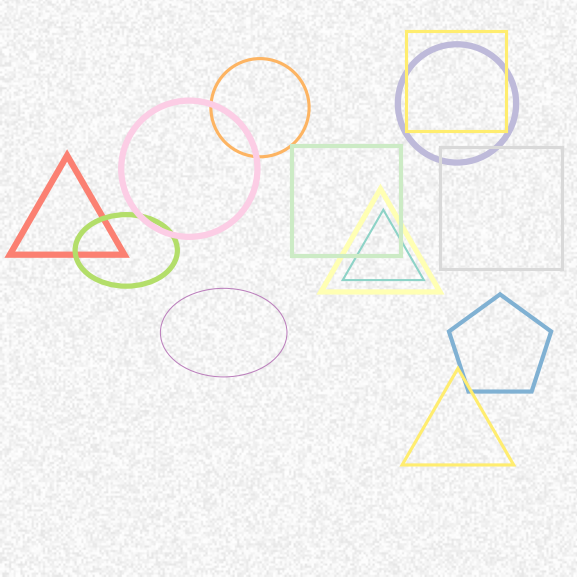[{"shape": "triangle", "thickness": 1, "radius": 0.41, "center": [0.664, 0.555]}, {"shape": "triangle", "thickness": 2.5, "radius": 0.6, "center": [0.659, 0.553]}, {"shape": "circle", "thickness": 3, "radius": 0.51, "center": [0.791, 0.82]}, {"shape": "triangle", "thickness": 3, "radius": 0.57, "center": [0.116, 0.615]}, {"shape": "pentagon", "thickness": 2, "radius": 0.47, "center": [0.866, 0.396]}, {"shape": "circle", "thickness": 1.5, "radius": 0.43, "center": [0.45, 0.813]}, {"shape": "oval", "thickness": 2.5, "radius": 0.44, "center": [0.219, 0.566]}, {"shape": "circle", "thickness": 3, "radius": 0.59, "center": [0.328, 0.707]}, {"shape": "square", "thickness": 1.5, "radius": 0.53, "center": [0.867, 0.639]}, {"shape": "oval", "thickness": 0.5, "radius": 0.55, "center": [0.387, 0.423]}, {"shape": "square", "thickness": 2, "radius": 0.48, "center": [0.6, 0.651]}, {"shape": "square", "thickness": 1.5, "radius": 0.43, "center": [0.79, 0.859]}, {"shape": "triangle", "thickness": 1.5, "radius": 0.56, "center": [0.793, 0.25]}]